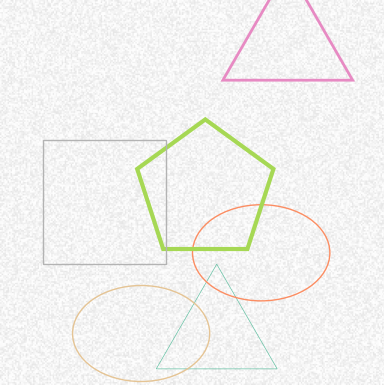[{"shape": "triangle", "thickness": 0.5, "radius": 0.91, "center": [0.563, 0.133]}, {"shape": "oval", "thickness": 1, "radius": 0.89, "center": [0.678, 0.343]}, {"shape": "triangle", "thickness": 2, "radius": 0.97, "center": [0.747, 0.889]}, {"shape": "pentagon", "thickness": 3, "radius": 0.93, "center": [0.533, 0.504]}, {"shape": "oval", "thickness": 1, "radius": 0.89, "center": [0.367, 0.134]}, {"shape": "square", "thickness": 1, "radius": 0.8, "center": [0.27, 0.475]}]